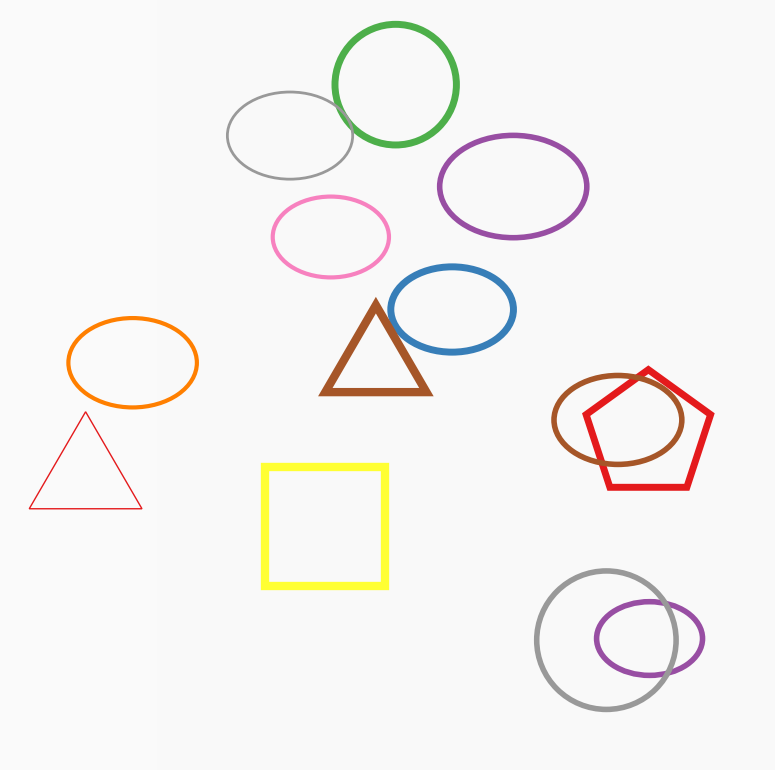[{"shape": "pentagon", "thickness": 2.5, "radius": 0.42, "center": [0.837, 0.435]}, {"shape": "triangle", "thickness": 0.5, "radius": 0.42, "center": [0.11, 0.381]}, {"shape": "oval", "thickness": 2.5, "radius": 0.4, "center": [0.583, 0.598]}, {"shape": "circle", "thickness": 2.5, "radius": 0.39, "center": [0.511, 0.89]}, {"shape": "oval", "thickness": 2, "radius": 0.34, "center": [0.838, 0.171]}, {"shape": "oval", "thickness": 2, "radius": 0.47, "center": [0.662, 0.758]}, {"shape": "oval", "thickness": 1.5, "radius": 0.41, "center": [0.171, 0.529]}, {"shape": "square", "thickness": 3, "radius": 0.39, "center": [0.419, 0.316]}, {"shape": "triangle", "thickness": 3, "radius": 0.38, "center": [0.485, 0.528]}, {"shape": "oval", "thickness": 2, "radius": 0.41, "center": [0.797, 0.455]}, {"shape": "oval", "thickness": 1.5, "radius": 0.37, "center": [0.427, 0.692]}, {"shape": "circle", "thickness": 2, "radius": 0.45, "center": [0.782, 0.169]}, {"shape": "oval", "thickness": 1, "radius": 0.4, "center": [0.374, 0.824]}]